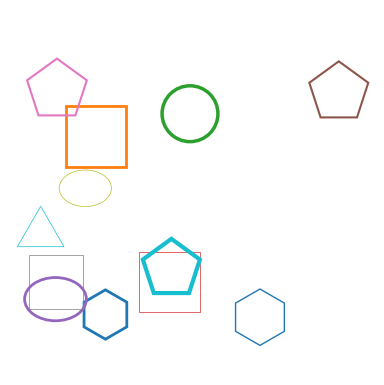[{"shape": "hexagon", "thickness": 2, "radius": 0.32, "center": [0.274, 0.183]}, {"shape": "hexagon", "thickness": 1, "radius": 0.37, "center": [0.675, 0.176]}, {"shape": "square", "thickness": 2, "radius": 0.39, "center": [0.249, 0.646]}, {"shape": "circle", "thickness": 2.5, "radius": 0.36, "center": [0.493, 0.705]}, {"shape": "square", "thickness": 0.5, "radius": 0.39, "center": [0.44, 0.268]}, {"shape": "oval", "thickness": 2, "radius": 0.4, "center": [0.144, 0.223]}, {"shape": "pentagon", "thickness": 1.5, "radius": 0.4, "center": [0.88, 0.76]}, {"shape": "pentagon", "thickness": 1.5, "radius": 0.41, "center": [0.148, 0.766]}, {"shape": "square", "thickness": 0.5, "radius": 0.35, "center": [0.144, 0.267]}, {"shape": "oval", "thickness": 0.5, "radius": 0.34, "center": [0.222, 0.511]}, {"shape": "triangle", "thickness": 0.5, "radius": 0.35, "center": [0.106, 0.394]}, {"shape": "pentagon", "thickness": 3, "radius": 0.39, "center": [0.445, 0.302]}]